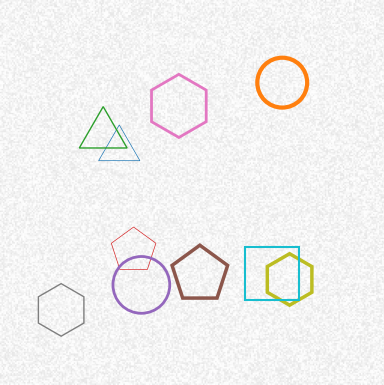[{"shape": "triangle", "thickness": 0.5, "radius": 0.31, "center": [0.31, 0.614]}, {"shape": "circle", "thickness": 3, "radius": 0.32, "center": [0.733, 0.785]}, {"shape": "triangle", "thickness": 1, "radius": 0.36, "center": [0.268, 0.651]}, {"shape": "pentagon", "thickness": 0.5, "radius": 0.3, "center": [0.347, 0.349]}, {"shape": "circle", "thickness": 2, "radius": 0.37, "center": [0.367, 0.26]}, {"shape": "pentagon", "thickness": 2.5, "radius": 0.38, "center": [0.519, 0.287]}, {"shape": "hexagon", "thickness": 2, "radius": 0.41, "center": [0.465, 0.725]}, {"shape": "hexagon", "thickness": 1, "radius": 0.34, "center": [0.159, 0.195]}, {"shape": "hexagon", "thickness": 2.5, "radius": 0.33, "center": [0.752, 0.274]}, {"shape": "square", "thickness": 1.5, "radius": 0.35, "center": [0.707, 0.289]}]